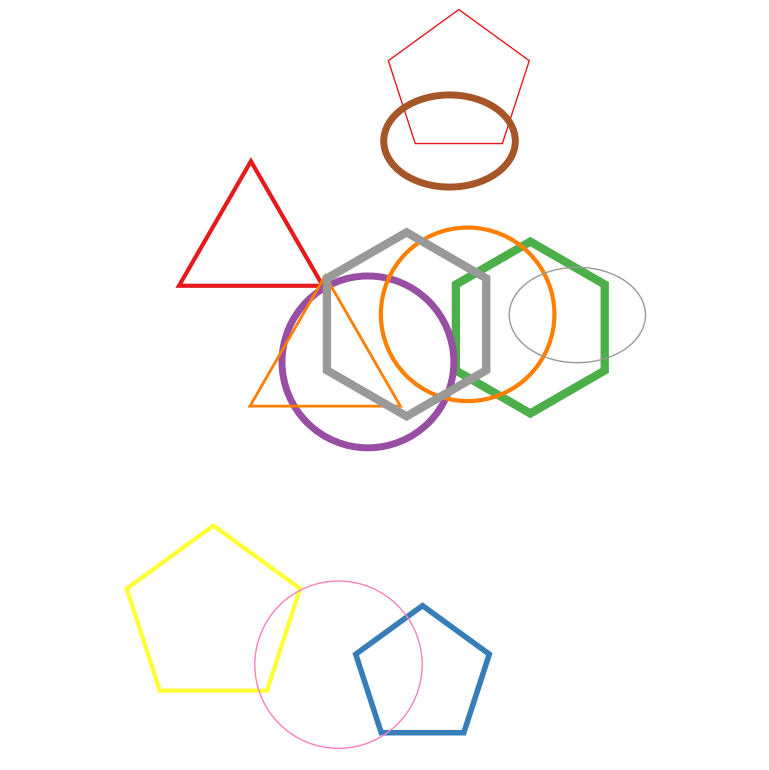[{"shape": "pentagon", "thickness": 0.5, "radius": 0.48, "center": [0.596, 0.891]}, {"shape": "triangle", "thickness": 1.5, "radius": 0.54, "center": [0.326, 0.683]}, {"shape": "pentagon", "thickness": 2, "radius": 0.46, "center": [0.549, 0.122]}, {"shape": "hexagon", "thickness": 3, "radius": 0.56, "center": [0.689, 0.575]}, {"shape": "circle", "thickness": 2.5, "radius": 0.56, "center": [0.478, 0.53]}, {"shape": "triangle", "thickness": 1, "radius": 0.56, "center": [0.422, 0.529]}, {"shape": "circle", "thickness": 1.5, "radius": 0.56, "center": [0.607, 0.592]}, {"shape": "pentagon", "thickness": 1.5, "radius": 0.59, "center": [0.277, 0.199]}, {"shape": "oval", "thickness": 2.5, "radius": 0.43, "center": [0.584, 0.817]}, {"shape": "circle", "thickness": 0.5, "radius": 0.54, "center": [0.44, 0.137]}, {"shape": "oval", "thickness": 0.5, "radius": 0.44, "center": [0.75, 0.591]}, {"shape": "hexagon", "thickness": 3, "radius": 0.6, "center": [0.528, 0.579]}]